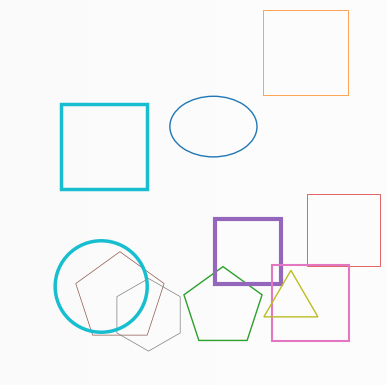[{"shape": "oval", "thickness": 1, "radius": 0.56, "center": [0.551, 0.671]}, {"shape": "square", "thickness": 0.5, "radius": 0.55, "center": [0.789, 0.865]}, {"shape": "pentagon", "thickness": 1, "radius": 0.53, "center": [0.575, 0.201]}, {"shape": "square", "thickness": 0.5, "radius": 0.47, "center": [0.886, 0.403]}, {"shape": "square", "thickness": 3, "radius": 0.42, "center": [0.639, 0.346]}, {"shape": "pentagon", "thickness": 0.5, "radius": 0.6, "center": [0.309, 0.226]}, {"shape": "square", "thickness": 1.5, "radius": 0.49, "center": [0.801, 0.212]}, {"shape": "hexagon", "thickness": 0.5, "radius": 0.47, "center": [0.383, 0.182]}, {"shape": "triangle", "thickness": 1, "radius": 0.4, "center": [0.751, 0.217]}, {"shape": "circle", "thickness": 2.5, "radius": 0.59, "center": [0.261, 0.256]}, {"shape": "square", "thickness": 2.5, "radius": 0.56, "center": [0.268, 0.619]}]